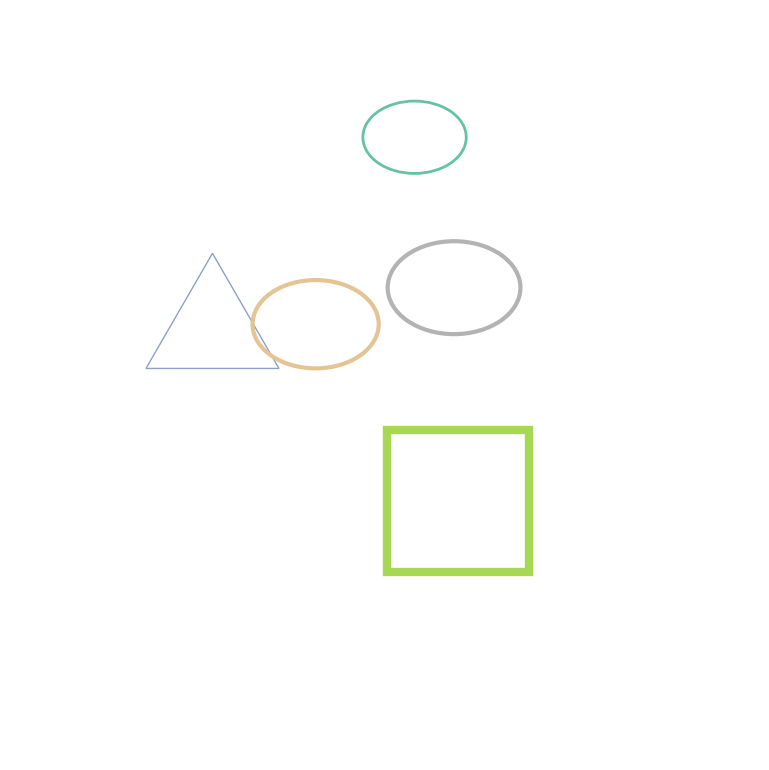[{"shape": "oval", "thickness": 1, "radius": 0.34, "center": [0.538, 0.822]}, {"shape": "triangle", "thickness": 0.5, "radius": 0.5, "center": [0.276, 0.571]}, {"shape": "square", "thickness": 3, "radius": 0.46, "center": [0.594, 0.35]}, {"shape": "oval", "thickness": 1.5, "radius": 0.41, "center": [0.41, 0.579]}, {"shape": "oval", "thickness": 1.5, "radius": 0.43, "center": [0.59, 0.626]}]